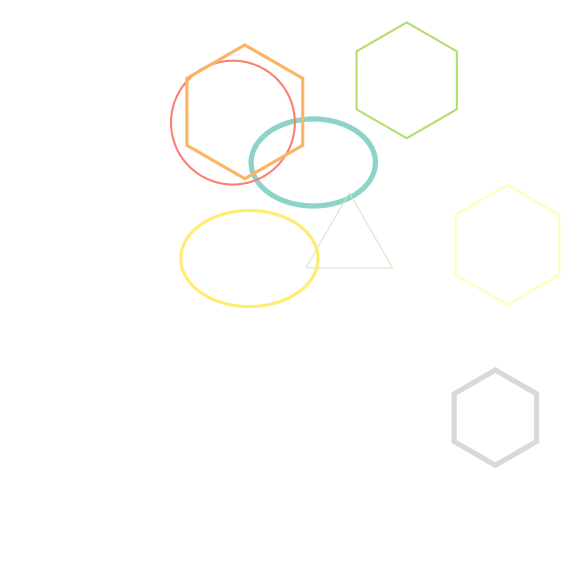[{"shape": "oval", "thickness": 2.5, "radius": 0.54, "center": [0.542, 0.718]}, {"shape": "hexagon", "thickness": 1, "radius": 0.52, "center": [0.879, 0.575]}, {"shape": "circle", "thickness": 1, "radius": 0.54, "center": [0.403, 0.787]}, {"shape": "hexagon", "thickness": 1.5, "radius": 0.58, "center": [0.424, 0.806]}, {"shape": "hexagon", "thickness": 1, "radius": 0.5, "center": [0.704, 0.86]}, {"shape": "hexagon", "thickness": 2.5, "radius": 0.41, "center": [0.858, 0.276]}, {"shape": "triangle", "thickness": 0.5, "radius": 0.43, "center": [0.605, 0.579]}, {"shape": "oval", "thickness": 1.5, "radius": 0.59, "center": [0.432, 0.551]}]